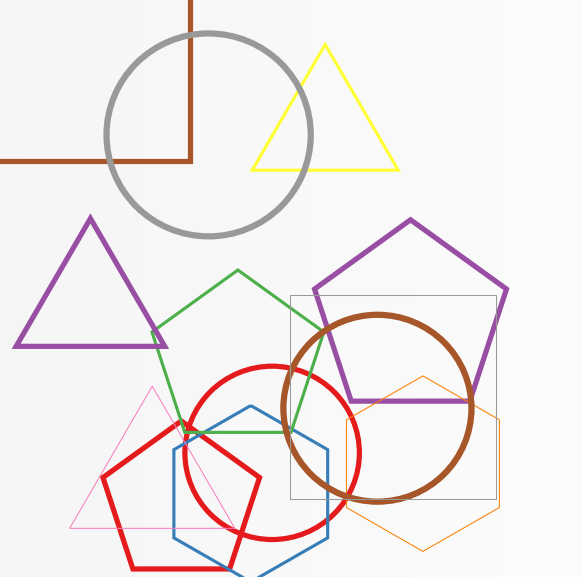[{"shape": "pentagon", "thickness": 2.5, "radius": 0.71, "center": [0.312, 0.128]}, {"shape": "circle", "thickness": 2.5, "radius": 0.75, "center": [0.468, 0.215]}, {"shape": "hexagon", "thickness": 1.5, "radius": 0.76, "center": [0.431, 0.144]}, {"shape": "pentagon", "thickness": 1.5, "radius": 0.78, "center": [0.409, 0.376]}, {"shape": "triangle", "thickness": 2.5, "radius": 0.74, "center": [0.156, 0.473]}, {"shape": "pentagon", "thickness": 2.5, "radius": 0.87, "center": [0.706, 0.445]}, {"shape": "hexagon", "thickness": 0.5, "radius": 0.76, "center": [0.728, 0.196]}, {"shape": "triangle", "thickness": 1.5, "radius": 0.73, "center": [0.559, 0.777]}, {"shape": "circle", "thickness": 3, "radius": 0.81, "center": [0.649, 0.292]}, {"shape": "square", "thickness": 2.5, "radius": 0.85, "center": [0.157, 0.891]}, {"shape": "triangle", "thickness": 0.5, "radius": 0.82, "center": [0.262, 0.166]}, {"shape": "circle", "thickness": 3, "radius": 0.88, "center": [0.359, 0.766]}, {"shape": "square", "thickness": 0.5, "radius": 0.89, "center": [0.676, 0.312]}]